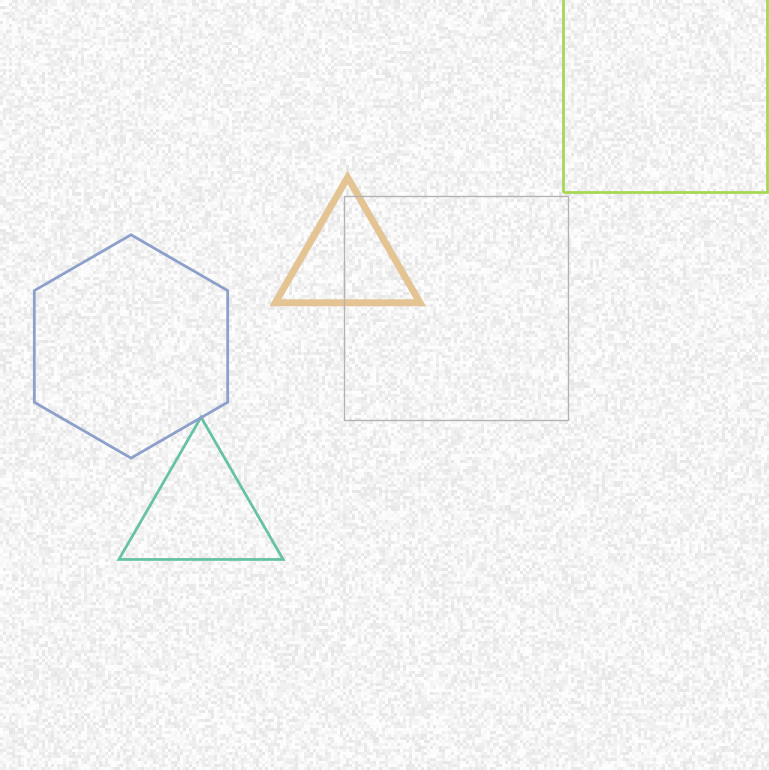[{"shape": "triangle", "thickness": 1, "radius": 0.62, "center": [0.261, 0.335]}, {"shape": "hexagon", "thickness": 1, "radius": 0.72, "center": [0.17, 0.55]}, {"shape": "square", "thickness": 1, "radius": 0.66, "center": [0.864, 0.883]}, {"shape": "triangle", "thickness": 2.5, "radius": 0.54, "center": [0.451, 0.661]}, {"shape": "square", "thickness": 0.5, "radius": 0.73, "center": [0.592, 0.6]}]